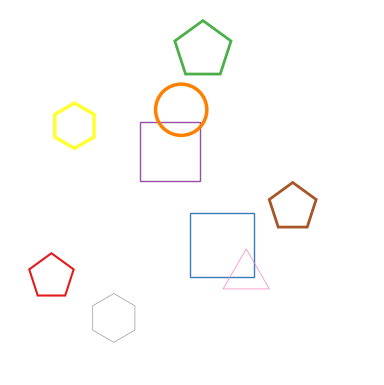[{"shape": "pentagon", "thickness": 1.5, "radius": 0.3, "center": [0.134, 0.282]}, {"shape": "square", "thickness": 1, "radius": 0.42, "center": [0.577, 0.364]}, {"shape": "pentagon", "thickness": 2, "radius": 0.38, "center": [0.527, 0.87]}, {"shape": "square", "thickness": 1, "radius": 0.39, "center": [0.442, 0.607]}, {"shape": "circle", "thickness": 2.5, "radius": 0.33, "center": [0.471, 0.715]}, {"shape": "hexagon", "thickness": 2.5, "radius": 0.29, "center": [0.193, 0.673]}, {"shape": "pentagon", "thickness": 2, "radius": 0.32, "center": [0.76, 0.462]}, {"shape": "triangle", "thickness": 0.5, "radius": 0.35, "center": [0.64, 0.284]}, {"shape": "hexagon", "thickness": 0.5, "radius": 0.32, "center": [0.296, 0.174]}]